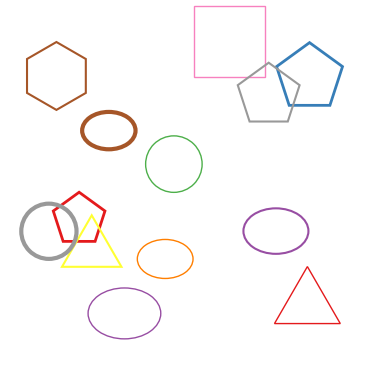[{"shape": "triangle", "thickness": 1, "radius": 0.49, "center": [0.798, 0.209]}, {"shape": "pentagon", "thickness": 2, "radius": 0.35, "center": [0.206, 0.43]}, {"shape": "pentagon", "thickness": 2, "radius": 0.45, "center": [0.804, 0.799]}, {"shape": "circle", "thickness": 1, "radius": 0.37, "center": [0.452, 0.574]}, {"shape": "oval", "thickness": 1.5, "radius": 0.42, "center": [0.717, 0.4]}, {"shape": "oval", "thickness": 1, "radius": 0.47, "center": [0.323, 0.186]}, {"shape": "oval", "thickness": 1, "radius": 0.36, "center": [0.429, 0.327]}, {"shape": "triangle", "thickness": 1.5, "radius": 0.45, "center": [0.238, 0.352]}, {"shape": "hexagon", "thickness": 1.5, "radius": 0.44, "center": [0.147, 0.803]}, {"shape": "oval", "thickness": 3, "radius": 0.35, "center": [0.283, 0.661]}, {"shape": "square", "thickness": 1, "radius": 0.46, "center": [0.596, 0.893]}, {"shape": "pentagon", "thickness": 1.5, "radius": 0.42, "center": [0.698, 0.753]}, {"shape": "circle", "thickness": 3, "radius": 0.36, "center": [0.127, 0.399]}]